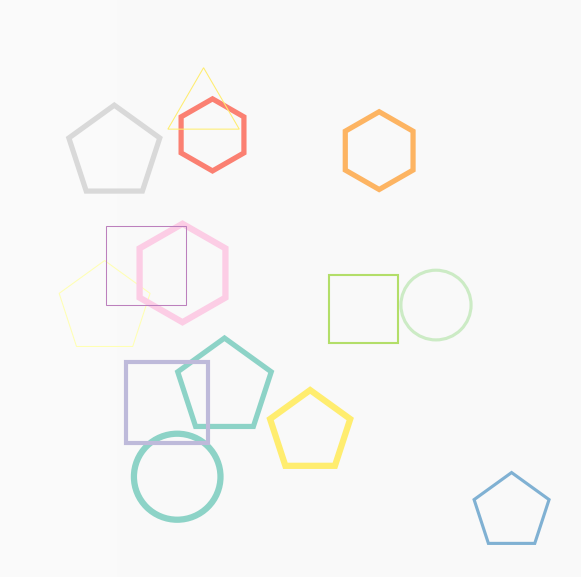[{"shape": "pentagon", "thickness": 2.5, "radius": 0.42, "center": [0.386, 0.329]}, {"shape": "circle", "thickness": 3, "radius": 0.37, "center": [0.305, 0.174]}, {"shape": "pentagon", "thickness": 0.5, "radius": 0.41, "center": [0.18, 0.466]}, {"shape": "square", "thickness": 2, "radius": 0.35, "center": [0.287, 0.302]}, {"shape": "hexagon", "thickness": 2.5, "radius": 0.31, "center": [0.366, 0.766]}, {"shape": "pentagon", "thickness": 1.5, "radius": 0.34, "center": [0.88, 0.113]}, {"shape": "hexagon", "thickness": 2.5, "radius": 0.34, "center": [0.652, 0.738]}, {"shape": "square", "thickness": 1, "radius": 0.3, "center": [0.626, 0.465]}, {"shape": "hexagon", "thickness": 3, "radius": 0.43, "center": [0.314, 0.526]}, {"shape": "pentagon", "thickness": 2.5, "radius": 0.41, "center": [0.197, 0.735]}, {"shape": "square", "thickness": 0.5, "radius": 0.34, "center": [0.251, 0.54]}, {"shape": "circle", "thickness": 1.5, "radius": 0.3, "center": [0.75, 0.471]}, {"shape": "triangle", "thickness": 0.5, "radius": 0.35, "center": [0.35, 0.811]}, {"shape": "pentagon", "thickness": 3, "radius": 0.36, "center": [0.534, 0.251]}]